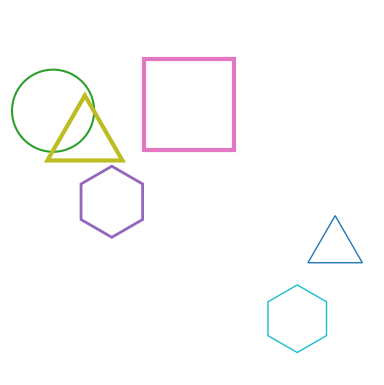[{"shape": "triangle", "thickness": 1, "radius": 0.41, "center": [0.871, 0.358]}, {"shape": "circle", "thickness": 1.5, "radius": 0.53, "center": [0.138, 0.712]}, {"shape": "hexagon", "thickness": 2, "radius": 0.46, "center": [0.29, 0.476]}, {"shape": "square", "thickness": 3, "radius": 0.59, "center": [0.49, 0.729]}, {"shape": "triangle", "thickness": 3, "radius": 0.56, "center": [0.22, 0.64]}, {"shape": "hexagon", "thickness": 1, "radius": 0.44, "center": [0.772, 0.172]}]